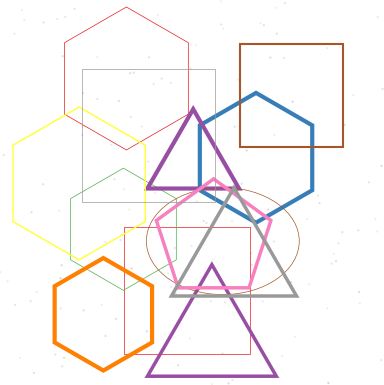[{"shape": "square", "thickness": 0.5, "radius": 0.82, "center": [0.485, 0.246]}, {"shape": "hexagon", "thickness": 0.5, "radius": 0.93, "center": [0.328, 0.796]}, {"shape": "hexagon", "thickness": 3, "radius": 0.84, "center": [0.665, 0.59]}, {"shape": "hexagon", "thickness": 0.5, "radius": 0.79, "center": [0.321, 0.405]}, {"shape": "triangle", "thickness": 2.5, "radius": 0.97, "center": [0.55, 0.119]}, {"shape": "triangle", "thickness": 3, "radius": 0.69, "center": [0.502, 0.579]}, {"shape": "hexagon", "thickness": 3, "radius": 0.73, "center": [0.268, 0.184]}, {"shape": "hexagon", "thickness": 1, "radius": 0.99, "center": [0.206, 0.524]}, {"shape": "oval", "thickness": 0.5, "radius": 0.99, "center": [0.579, 0.374]}, {"shape": "square", "thickness": 1.5, "radius": 0.67, "center": [0.757, 0.752]}, {"shape": "pentagon", "thickness": 2.5, "radius": 0.78, "center": [0.555, 0.379]}, {"shape": "square", "thickness": 0.5, "radius": 0.86, "center": [0.387, 0.649]}, {"shape": "triangle", "thickness": 2.5, "radius": 0.94, "center": [0.608, 0.325]}]